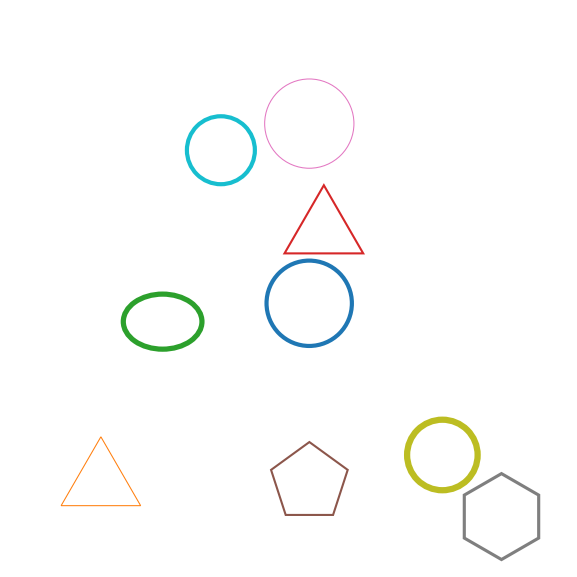[{"shape": "circle", "thickness": 2, "radius": 0.37, "center": [0.535, 0.474]}, {"shape": "triangle", "thickness": 0.5, "radius": 0.4, "center": [0.175, 0.163]}, {"shape": "oval", "thickness": 2.5, "radius": 0.34, "center": [0.282, 0.442]}, {"shape": "triangle", "thickness": 1, "radius": 0.39, "center": [0.561, 0.6]}, {"shape": "pentagon", "thickness": 1, "radius": 0.35, "center": [0.536, 0.164]}, {"shape": "circle", "thickness": 0.5, "radius": 0.39, "center": [0.536, 0.785]}, {"shape": "hexagon", "thickness": 1.5, "radius": 0.37, "center": [0.868, 0.105]}, {"shape": "circle", "thickness": 3, "radius": 0.31, "center": [0.766, 0.211]}, {"shape": "circle", "thickness": 2, "radius": 0.29, "center": [0.382, 0.739]}]